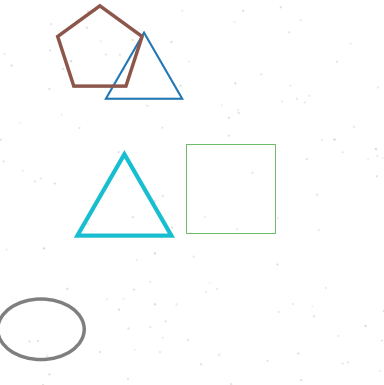[{"shape": "triangle", "thickness": 1.5, "radius": 0.57, "center": [0.374, 0.801]}, {"shape": "square", "thickness": 0.5, "radius": 0.58, "center": [0.599, 0.51]}, {"shape": "pentagon", "thickness": 2.5, "radius": 0.58, "center": [0.259, 0.87]}, {"shape": "oval", "thickness": 2.5, "radius": 0.56, "center": [0.106, 0.145]}, {"shape": "triangle", "thickness": 3, "radius": 0.7, "center": [0.323, 0.459]}]